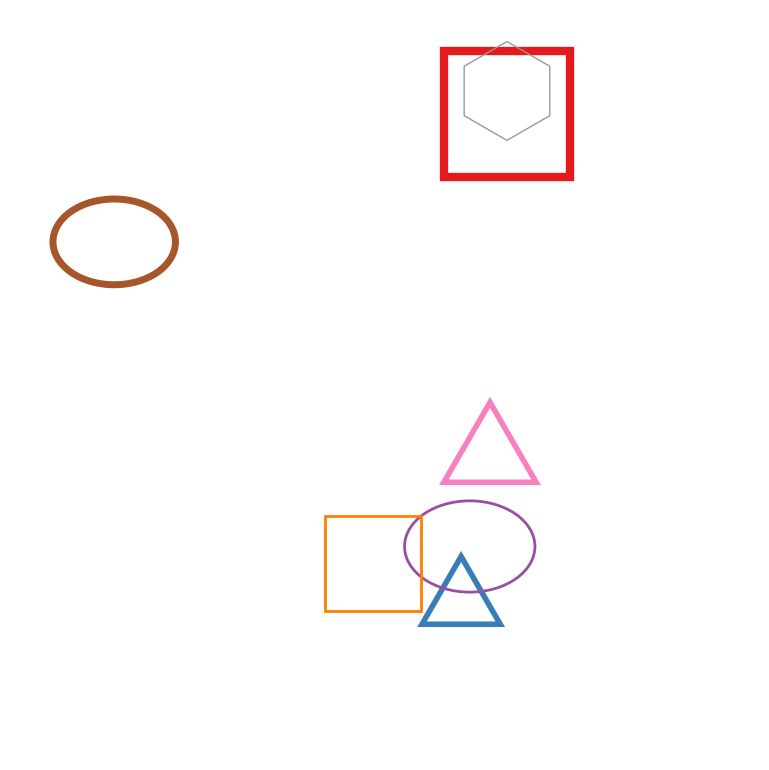[{"shape": "square", "thickness": 3, "radius": 0.41, "center": [0.658, 0.852]}, {"shape": "triangle", "thickness": 2, "radius": 0.29, "center": [0.599, 0.219]}, {"shape": "oval", "thickness": 1, "radius": 0.42, "center": [0.61, 0.29]}, {"shape": "square", "thickness": 1, "radius": 0.31, "center": [0.485, 0.268]}, {"shape": "oval", "thickness": 2.5, "radius": 0.4, "center": [0.148, 0.686]}, {"shape": "triangle", "thickness": 2, "radius": 0.35, "center": [0.636, 0.408]}, {"shape": "hexagon", "thickness": 0.5, "radius": 0.32, "center": [0.658, 0.882]}]